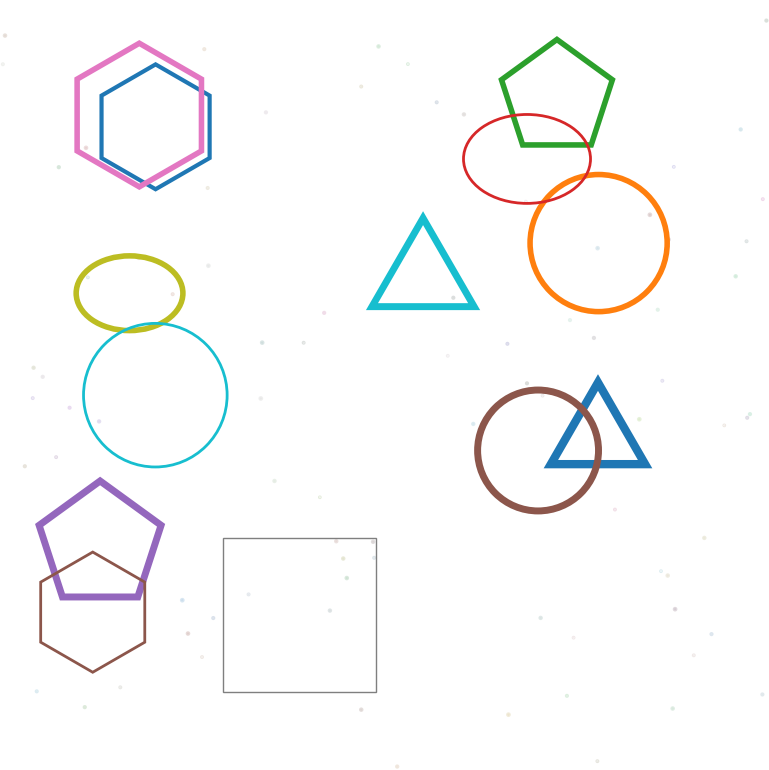[{"shape": "triangle", "thickness": 3, "radius": 0.35, "center": [0.777, 0.433]}, {"shape": "hexagon", "thickness": 1.5, "radius": 0.41, "center": [0.202, 0.835]}, {"shape": "circle", "thickness": 2, "radius": 0.45, "center": [0.777, 0.684]}, {"shape": "pentagon", "thickness": 2, "radius": 0.38, "center": [0.723, 0.873]}, {"shape": "oval", "thickness": 1, "radius": 0.41, "center": [0.684, 0.794]}, {"shape": "pentagon", "thickness": 2.5, "radius": 0.42, "center": [0.13, 0.292]}, {"shape": "circle", "thickness": 2.5, "radius": 0.39, "center": [0.699, 0.415]}, {"shape": "hexagon", "thickness": 1, "radius": 0.39, "center": [0.12, 0.205]}, {"shape": "hexagon", "thickness": 2, "radius": 0.47, "center": [0.181, 0.851]}, {"shape": "square", "thickness": 0.5, "radius": 0.5, "center": [0.389, 0.202]}, {"shape": "oval", "thickness": 2, "radius": 0.35, "center": [0.168, 0.619]}, {"shape": "triangle", "thickness": 2.5, "radius": 0.38, "center": [0.549, 0.64]}, {"shape": "circle", "thickness": 1, "radius": 0.47, "center": [0.202, 0.487]}]